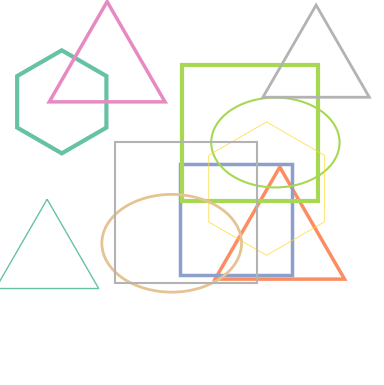[{"shape": "hexagon", "thickness": 3, "radius": 0.67, "center": [0.16, 0.735]}, {"shape": "triangle", "thickness": 1, "radius": 0.77, "center": [0.122, 0.328]}, {"shape": "triangle", "thickness": 2.5, "radius": 0.97, "center": [0.727, 0.372]}, {"shape": "square", "thickness": 2.5, "radius": 0.73, "center": [0.613, 0.43]}, {"shape": "triangle", "thickness": 2.5, "radius": 0.87, "center": [0.278, 0.822]}, {"shape": "square", "thickness": 3, "radius": 0.89, "center": [0.649, 0.655]}, {"shape": "oval", "thickness": 1.5, "radius": 0.83, "center": [0.715, 0.63]}, {"shape": "hexagon", "thickness": 0.5, "radius": 0.87, "center": [0.692, 0.51]}, {"shape": "oval", "thickness": 2, "radius": 0.91, "center": [0.446, 0.368]}, {"shape": "triangle", "thickness": 2, "radius": 0.8, "center": [0.821, 0.827]}, {"shape": "square", "thickness": 1.5, "radius": 0.92, "center": [0.483, 0.448]}]